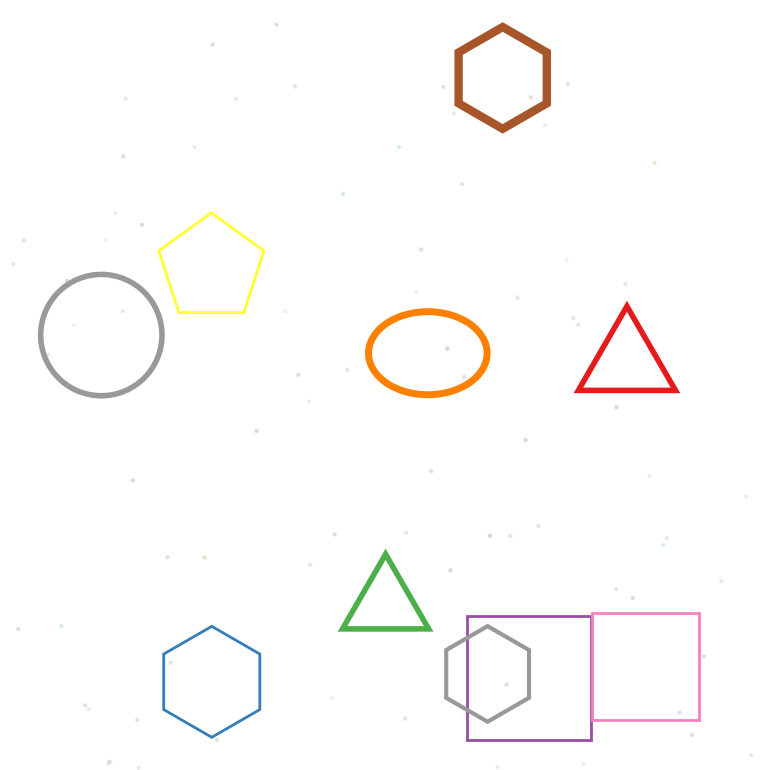[{"shape": "triangle", "thickness": 2, "radius": 0.36, "center": [0.814, 0.529]}, {"shape": "hexagon", "thickness": 1, "radius": 0.36, "center": [0.275, 0.115]}, {"shape": "triangle", "thickness": 2, "radius": 0.32, "center": [0.501, 0.216]}, {"shape": "square", "thickness": 1, "radius": 0.4, "center": [0.687, 0.12]}, {"shape": "oval", "thickness": 2.5, "radius": 0.39, "center": [0.556, 0.541]}, {"shape": "pentagon", "thickness": 1, "radius": 0.36, "center": [0.274, 0.652]}, {"shape": "hexagon", "thickness": 3, "radius": 0.33, "center": [0.653, 0.899]}, {"shape": "square", "thickness": 1, "radius": 0.35, "center": [0.838, 0.135]}, {"shape": "hexagon", "thickness": 1.5, "radius": 0.31, "center": [0.633, 0.125]}, {"shape": "circle", "thickness": 2, "radius": 0.39, "center": [0.132, 0.565]}]